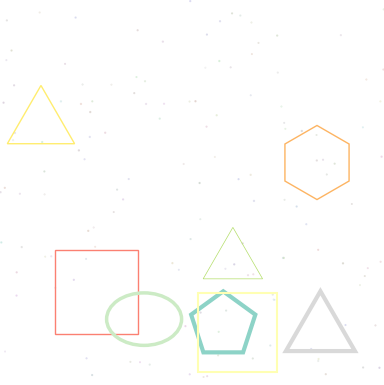[{"shape": "pentagon", "thickness": 3, "radius": 0.44, "center": [0.58, 0.156]}, {"shape": "square", "thickness": 1.5, "radius": 0.51, "center": [0.616, 0.136]}, {"shape": "square", "thickness": 1, "radius": 0.54, "center": [0.251, 0.242]}, {"shape": "hexagon", "thickness": 1, "radius": 0.48, "center": [0.823, 0.578]}, {"shape": "triangle", "thickness": 0.5, "radius": 0.45, "center": [0.605, 0.32]}, {"shape": "triangle", "thickness": 3, "radius": 0.52, "center": [0.832, 0.14]}, {"shape": "oval", "thickness": 2.5, "radius": 0.49, "center": [0.374, 0.171]}, {"shape": "triangle", "thickness": 1, "radius": 0.5, "center": [0.106, 0.677]}]